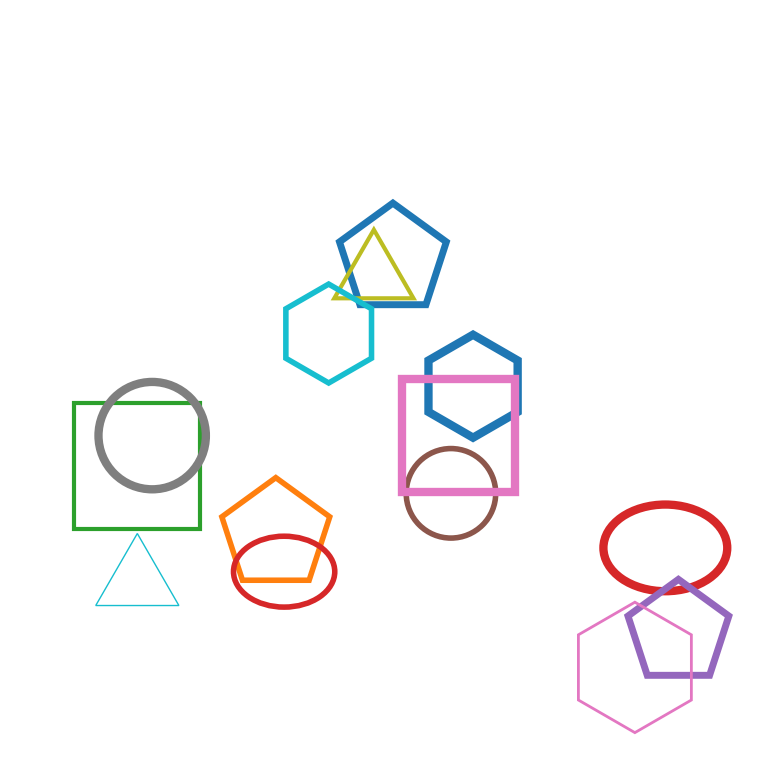[{"shape": "pentagon", "thickness": 2.5, "radius": 0.36, "center": [0.51, 0.663]}, {"shape": "hexagon", "thickness": 3, "radius": 0.33, "center": [0.614, 0.498]}, {"shape": "pentagon", "thickness": 2, "radius": 0.37, "center": [0.358, 0.306]}, {"shape": "square", "thickness": 1.5, "radius": 0.41, "center": [0.178, 0.395]}, {"shape": "oval", "thickness": 3, "radius": 0.4, "center": [0.864, 0.288]}, {"shape": "oval", "thickness": 2, "radius": 0.33, "center": [0.369, 0.258]}, {"shape": "pentagon", "thickness": 2.5, "radius": 0.34, "center": [0.881, 0.179]}, {"shape": "circle", "thickness": 2, "radius": 0.29, "center": [0.586, 0.359]}, {"shape": "hexagon", "thickness": 1, "radius": 0.42, "center": [0.825, 0.133]}, {"shape": "square", "thickness": 3, "radius": 0.37, "center": [0.596, 0.435]}, {"shape": "circle", "thickness": 3, "radius": 0.35, "center": [0.198, 0.434]}, {"shape": "triangle", "thickness": 1.5, "radius": 0.3, "center": [0.486, 0.642]}, {"shape": "triangle", "thickness": 0.5, "radius": 0.31, "center": [0.178, 0.245]}, {"shape": "hexagon", "thickness": 2, "radius": 0.32, "center": [0.427, 0.567]}]